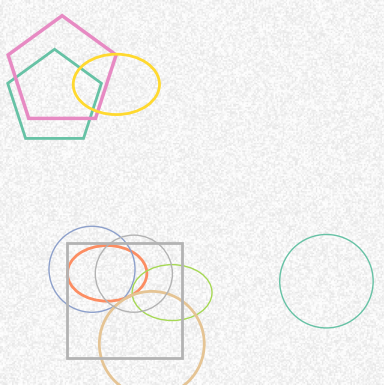[{"shape": "circle", "thickness": 1, "radius": 0.61, "center": [0.848, 0.27]}, {"shape": "pentagon", "thickness": 2, "radius": 0.64, "center": [0.142, 0.744]}, {"shape": "oval", "thickness": 2, "radius": 0.52, "center": [0.278, 0.29]}, {"shape": "circle", "thickness": 1, "radius": 0.56, "center": [0.239, 0.301]}, {"shape": "pentagon", "thickness": 2.5, "radius": 0.74, "center": [0.161, 0.812]}, {"shape": "oval", "thickness": 1, "radius": 0.52, "center": [0.447, 0.24]}, {"shape": "oval", "thickness": 2, "radius": 0.56, "center": [0.302, 0.781]}, {"shape": "circle", "thickness": 2, "radius": 0.68, "center": [0.394, 0.107]}, {"shape": "circle", "thickness": 1, "radius": 0.5, "center": [0.348, 0.289]}, {"shape": "square", "thickness": 2, "radius": 0.75, "center": [0.323, 0.22]}]